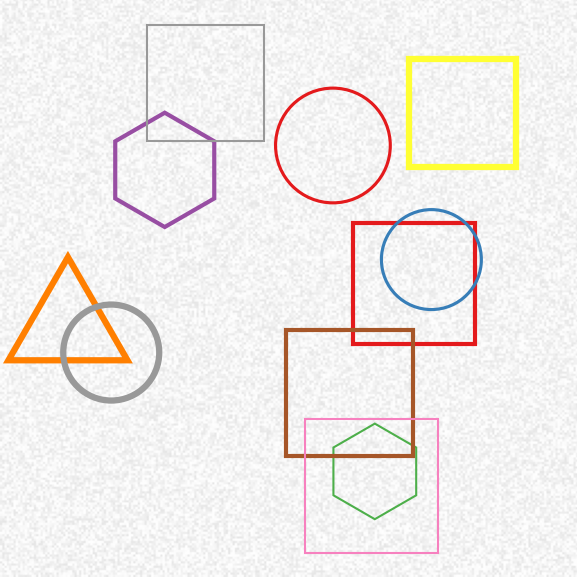[{"shape": "circle", "thickness": 1.5, "radius": 0.5, "center": [0.577, 0.747]}, {"shape": "square", "thickness": 2, "radius": 0.53, "center": [0.717, 0.508]}, {"shape": "circle", "thickness": 1.5, "radius": 0.43, "center": [0.747, 0.55]}, {"shape": "hexagon", "thickness": 1, "radius": 0.41, "center": [0.649, 0.183]}, {"shape": "hexagon", "thickness": 2, "radius": 0.49, "center": [0.285, 0.705]}, {"shape": "triangle", "thickness": 3, "radius": 0.6, "center": [0.118, 0.435]}, {"shape": "square", "thickness": 3, "radius": 0.47, "center": [0.801, 0.803]}, {"shape": "square", "thickness": 2, "radius": 0.55, "center": [0.605, 0.319]}, {"shape": "square", "thickness": 1, "radius": 0.58, "center": [0.643, 0.157]}, {"shape": "circle", "thickness": 3, "radius": 0.42, "center": [0.193, 0.389]}, {"shape": "square", "thickness": 1, "radius": 0.51, "center": [0.356, 0.855]}]